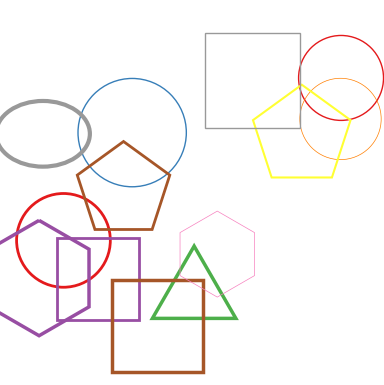[{"shape": "circle", "thickness": 1, "radius": 0.55, "center": [0.886, 0.798]}, {"shape": "circle", "thickness": 2, "radius": 0.61, "center": [0.165, 0.376]}, {"shape": "circle", "thickness": 1, "radius": 0.7, "center": [0.343, 0.656]}, {"shape": "triangle", "thickness": 2.5, "radius": 0.63, "center": [0.504, 0.236]}, {"shape": "square", "thickness": 2, "radius": 0.53, "center": [0.255, 0.276]}, {"shape": "hexagon", "thickness": 2.5, "radius": 0.75, "center": [0.101, 0.278]}, {"shape": "circle", "thickness": 0.5, "radius": 0.53, "center": [0.884, 0.691]}, {"shape": "pentagon", "thickness": 1.5, "radius": 0.67, "center": [0.784, 0.647]}, {"shape": "square", "thickness": 2.5, "radius": 0.59, "center": [0.409, 0.153]}, {"shape": "pentagon", "thickness": 2, "radius": 0.63, "center": [0.321, 0.506]}, {"shape": "hexagon", "thickness": 0.5, "radius": 0.56, "center": [0.564, 0.34]}, {"shape": "oval", "thickness": 3, "radius": 0.61, "center": [0.112, 0.652]}, {"shape": "square", "thickness": 1, "radius": 0.61, "center": [0.656, 0.791]}]